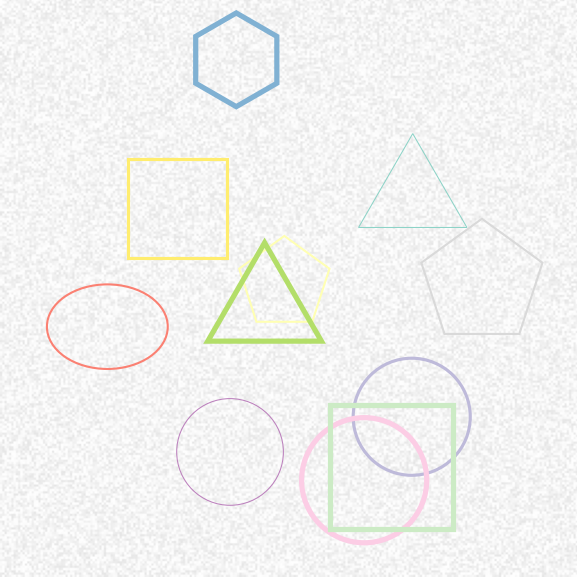[{"shape": "triangle", "thickness": 0.5, "radius": 0.54, "center": [0.715, 0.659]}, {"shape": "pentagon", "thickness": 1, "radius": 0.41, "center": [0.492, 0.508]}, {"shape": "circle", "thickness": 1.5, "radius": 0.51, "center": [0.713, 0.277]}, {"shape": "oval", "thickness": 1, "radius": 0.52, "center": [0.186, 0.433]}, {"shape": "hexagon", "thickness": 2.5, "radius": 0.41, "center": [0.409, 0.896]}, {"shape": "triangle", "thickness": 2.5, "radius": 0.57, "center": [0.458, 0.465]}, {"shape": "circle", "thickness": 2.5, "radius": 0.54, "center": [0.631, 0.168]}, {"shape": "pentagon", "thickness": 1, "radius": 0.55, "center": [0.834, 0.51]}, {"shape": "circle", "thickness": 0.5, "radius": 0.46, "center": [0.398, 0.217]}, {"shape": "square", "thickness": 2.5, "radius": 0.54, "center": [0.678, 0.19]}, {"shape": "square", "thickness": 1.5, "radius": 0.43, "center": [0.307, 0.639]}]